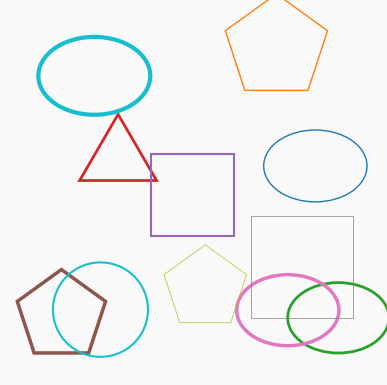[{"shape": "oval", "thickness": 1, "radius": 0.67, "center": [0.814, 0.569]}, {"shape": "pentagon", "thickness": 1, "radius": 0.69, "center": [0.713, 0.877]}, {"shape": "oval", "thickness": 2, "radius": 0.65, "center": [0.873, 0.175]}, {"shape": "triangle", "thickness": 2, "radius": 0.57, "center": [0.305, 0.588]}, {"shape": "square", "thickness": 1.5, "radius": 0.54, "center": [0.496, 0.493]}, {"shape": "pentagon", "thickness": 2.5, "radius": 0.6, "center": [0.158, 0.18]}, {"shape": "oval", "thickness": 2.5, "radius": 0.66, "center": [0.743, 0.194]}, {"shape": "square", "thickness": 0.5, "radius": 0.66, "center": [0.778, 0.307]}, {"shape": "pentagon", "thickness": 0.5, "radius": 0.56, "center": [0.53, 0.252]}, {"shape": "circle", "thickness": 1.5, "radius": 0.61, "center": [0.259, 0.196]}, {"shape": "oval", "thickness": 3, "radius": 0.72, "center": [0.243, 0.803]}]